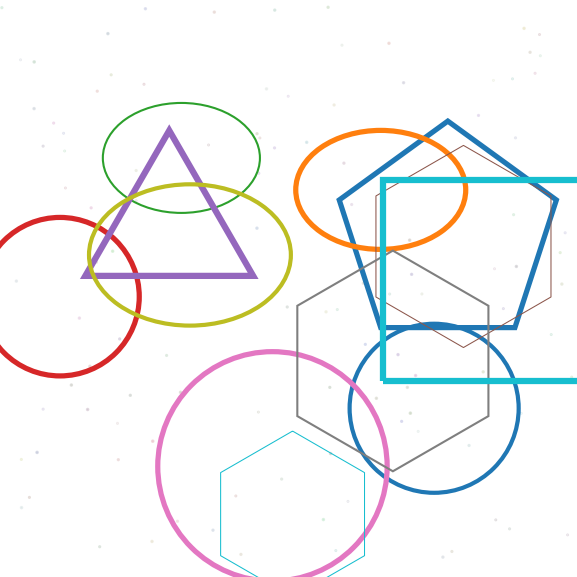[{"shape": "pentagon", "thickness": 2.5, "radius": 0.99, "center": [0.775, 0.592]}, {"shape": "circle", "thickness": 2, "radius": 0.73, "center": [0.752, 0.292]}, {"shape": "oval", "thickness": 2.5, "radius": 0.74, "center": [0.659, 0.67]}, {"shape": "oval", "thickness": 1, "radius": 0.68, "center": [0.314, 0.726]}, {"shape": "circle", "thickness": 2.5, "radius": 0.69, "center": [0.104, 0.485]}, {"shape": "triangle", "thickness": 3, "radius": 0.84, "center": [0.293, 0.605]}, {"shape": "hexagon", "thickness": 0.5, "radius": 0.87, "center": [0.803, 0.572]}, {"shape": "circle", "thickness": 2.5, "radius": 0.99, "center": [0.472, 0.192]}, {"shape": "hexagon", "thickness": 1, "radius": 0.96, "center": [0.68, 0.374]}, {"shape": "oval", "thickness": 2, "radius": 0.87, "center": [0.329, 0.558]}, {"shape": "square", "thickness": 3, "radius": 0.87, "center": [0.837, 0.513]}, {"shape": "hexagon", "thickness": 0.5, "radius": 0.72, "center": [0.507, 0.109]}]